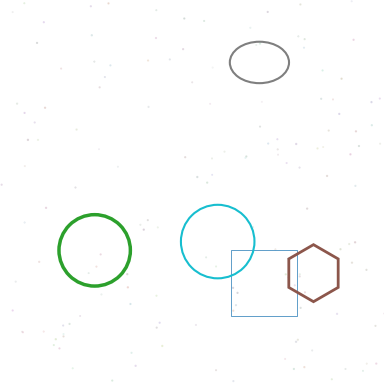[{"shape": "square", "thickness": 0.5, "radius": 0.43, "center": [0.685, 0.265]}, {"shape": "circle", "thickness": 2.5, "radius": 0.46, "center": [0.246, 0.35]}, {"shape": "hexagon", "thickness": 2, "radius": 0.37, "center": [0.814, 0.29]}, {"shape": "oval", "thickness": 1.5, "radius": 0.38, "center": [0.674, 0.838]}, {"shape": "circle", "thickness": 1.5, "radius": 0.48, "center": [0.565, 0.373]}]